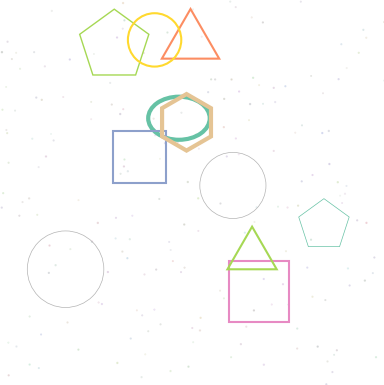[{"shape": "oval", "thickness": 3, "radius": 0.4, "center": [0.465, 0.693]}, {"shape": "pentagon", "thickness": 0.5, "radius": 0.34, "center": [0.841, 0.415]}, {"shape": "triangle", "thickness": 1.5, "radius": 0.43, "center": [0.495, 0.891]}, {"shape": "square", "thickness": 1.5, "radius": 0.34, "center": [0.362, 0.592]}, {"shape": "square", "thickness": 1.5, "radius": 0.39, "center": [0.672, 0.243]}, {"shape": "pentagon", "thickness": 1, "radius": 0.47, "center": [0.297, 0.882]}, {"shape": "triangle", "thickness": 1.5, "radius": 0.37, "center": [0.655, 0.337]}, {"shape": "circle", "thickness": 1.5, "radius": 0.35, "center": [0.402, 0.896]}, {"shape": "hexagon", "thickness": 3, "radius": 0.37, "center": [0.484, 0.682]}, {"shape": "circle", "thickness": 0.5, "radius": 0.43, "center": [0.605, 0.518]}, {"shape": "circle", "thickness": 0.5, "radius": 0.5, "center": [0.17, 0.301]}]